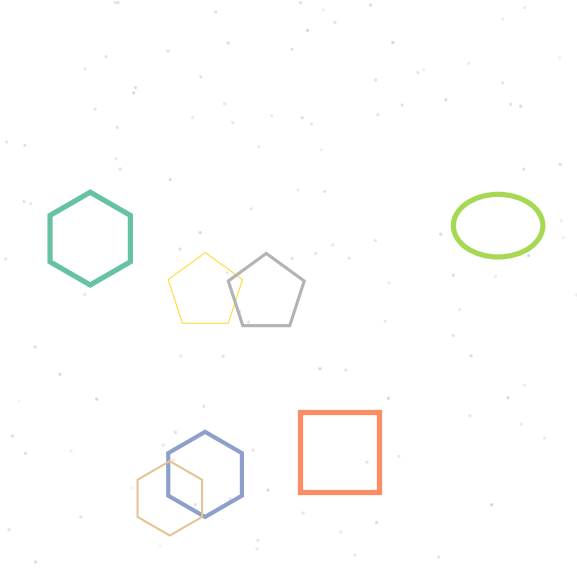[{"shape": "hexagon", "thickness": 2.5, "radius": 0.4, "center": [0.156, 0.586]}, {"shape": "square", "thickness": 2.5, "radius": 0.34, "center": [0.588, 0.216]}, {"shape": "hexagon", "thickness": 2, "radius": 0.37, "center": [0.355, 0.178]}, {"shape": "oval", "thickness": 2.5, "radius": 0.39, "center": [0.863, 0.608]}, {"shape": "pentagon", "thickness": 0.5, "radius": 0.34, "center": [0.356, 0.494]}, {"shape": "hexagon", "thickness": 1, "radius": 0.32, "center": [0.294, 0.136]}, {"shape": "pentagon", "thickness": 1.5, "radius": 0.35, "center": [0.461, 0.491]}]